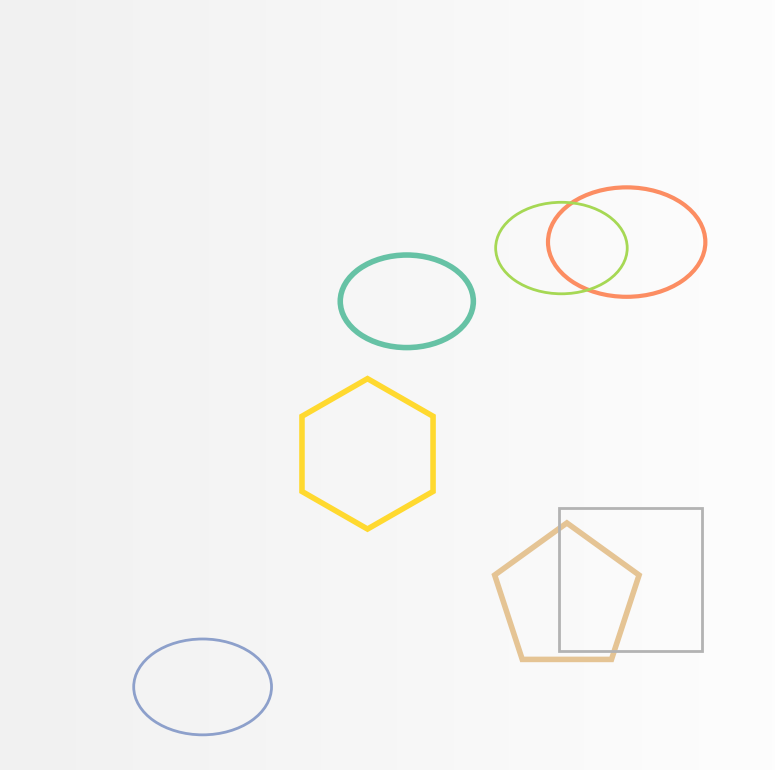[{"shape": "oval", "thickness": 2, "radius": 0.43, "center": [0.525, 0.609]}, {"shape": "oval", "thickness": 1.5, "radius": 0.51, "center": [0.809, 0.686]}, {"shape": "oval", "thickness": 1, "radius": 0.44, "center": [0.261, 0.108]}, {"shape": "oval", "thickness": 1, "radius": 0.42, "center": [0.724, 0.678]}, {"shape": "hexagon", "thickness": 2, "radius": 0.49, "center": [0.474, 0.411]}, {"shape": "pentagon", "thickness": 2, "radius": 0.49, "center": [0.731, 0.223]}, {"shape": "square", "thickness": 1, "radius": 0.46, "center": [0.813, 0.247]}]